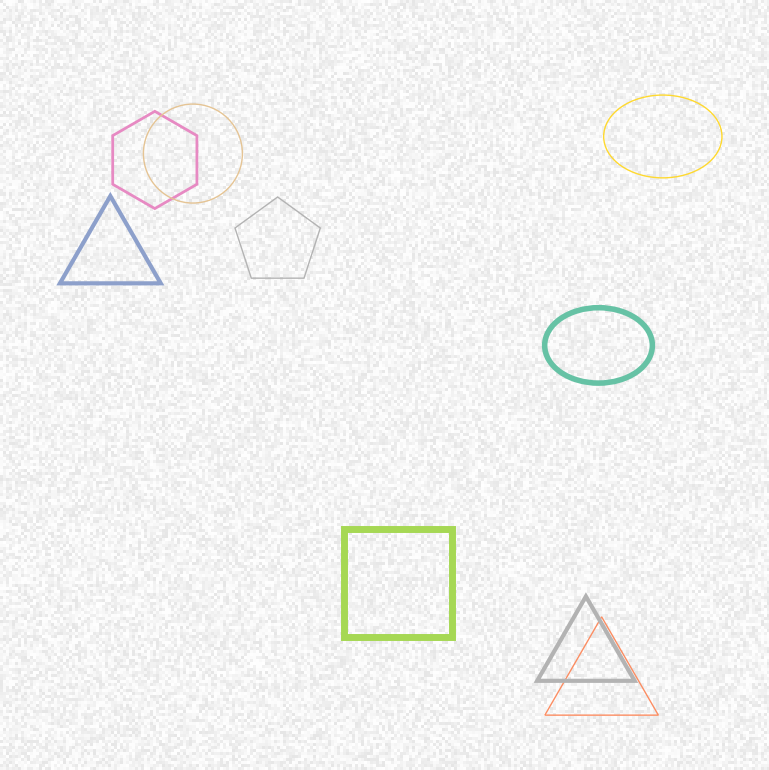[{"shape": "oval", "thickness": 2, "radius": 0.35, "center": [0.777, 0.551]}, {"shape": "triangle", "thickness": 0.5, "radius": 0.43, "center": [0.781, 0.114]}, {"shape": "triangle", "thickness": 1.5, "radius": 0.38, "center": [0.143, 0.67]}, {"shape": "hexagon", "thickness": 1, "radius": 0.32, "center": [0.201, 0.792]}, {"shape": "square", "thickness": 2.5, "radius": 0.35, "center": [0.517, 0.243]}, {"shape": "oval", "thickness": 0.5, "radius": 0.38, "center": [0.861, 0.823]}, {"shape": "circle", "thickness": 0.5, "radius": 0.32, "center": [0.251, 0.801]}, {"shape": "triangle", "thickness": 1.5, "radius": 0.37, "center": [0.761, 0.152]}, {"shape": "pentagon", "thickness": 0.5, "radius": 0.29, "center": [0.361, 0.686]}]